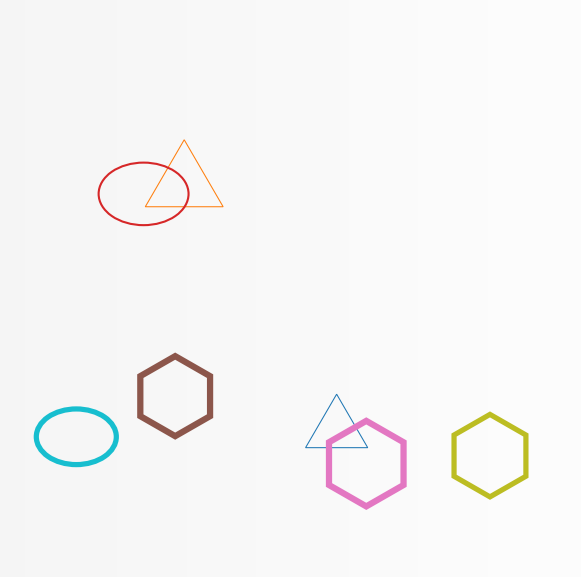[{"shape": "triangle", "thickness": 0.5, "radius": 0.31, "center": [0.579, 0.255]}, {"shape": "triangle", "thickness": 0.5, "radius": 0.39, "center": [0.317, 0.68]}, {"shape": "oval", "thickness": 1, "radius": 0.39, "center": [0.247, 0.663]}, {"shape": "hexagon", "thickness": 3, "radius": 0.35, "center": [0.301, 0.313]}, {"shape": "hexagon", "thickness": 3, "radius": 0.37, "center": [0.63, 0.196]}, {"shape": "hexagon", "thickness": 2.5, "radius": 0.36, "center": [0.843, 0.21]}, {"shape": "oval", "thickness": 2.5, "radius": 0.34, "center": [0.131, 0.243]}]